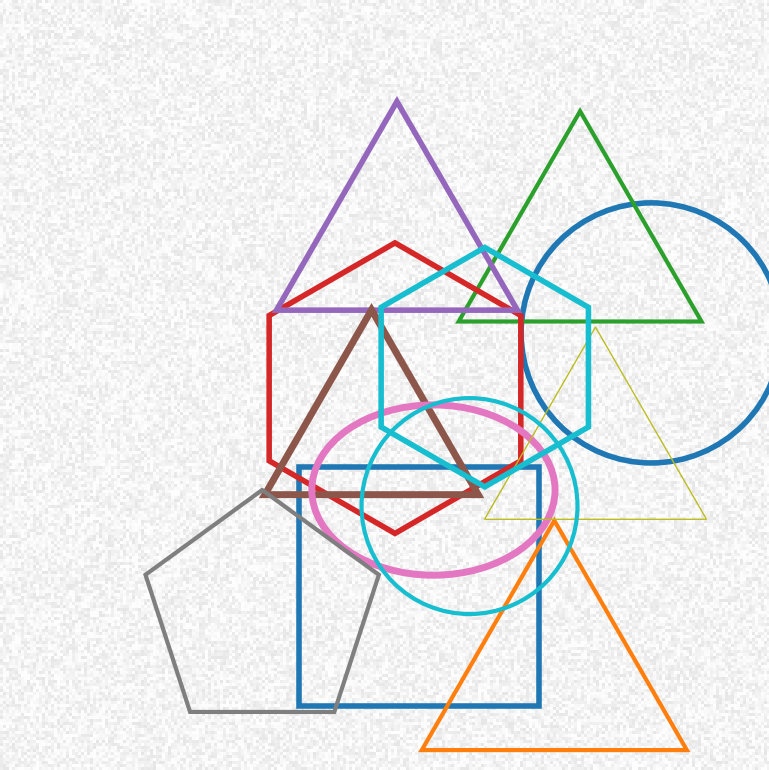[{"shape": "square", "thickness": 2, "radius": 0.78, "center": [0.544, 0.238]}, {"shape": "circle", "thickness": 2, "radius": 0.84, "center": [0.846, 0.568]}, {"shape": "triangle", "thickness": 1.5, "radius": 0.99, "center": [0.72, 0.125]}, {"shape": "triangle", "thickness": 1.5, "radius": 0.91, "center": [0.753, 0.674]}, {"shape": "hexagon", "thickness": 2, "radius": 0.94, "center": [0.513, 0.496]}, {"shape": "triangle", "thickness": 2, "radius": 0.9, "center": [0.516, 0.688]}, {"shape": "triangle", "thickness": 2.5, "radius": 0.8, "center": [0.483, 0.438]}, {"shape": "oval", "thickness": 2.5, "radius": 0.79, "center": [0.563, 0.364]}, {"shape": "pentagon", "thickness": 1.5, "radius": 0.8, "center": [0.34, 0.204]}, {"shape": "triangle", "thickness": 0.5, "radius": 0.83, "center": [0.773, 0.409]}, {"shape": "circle", "thickness": 1.5, "radius": 0.7, "center": [0.61, 0.343]}, {"shape": "hexagon", "thickness": 2, "radius": 0.78, "center": [0.63, 0.523]}]